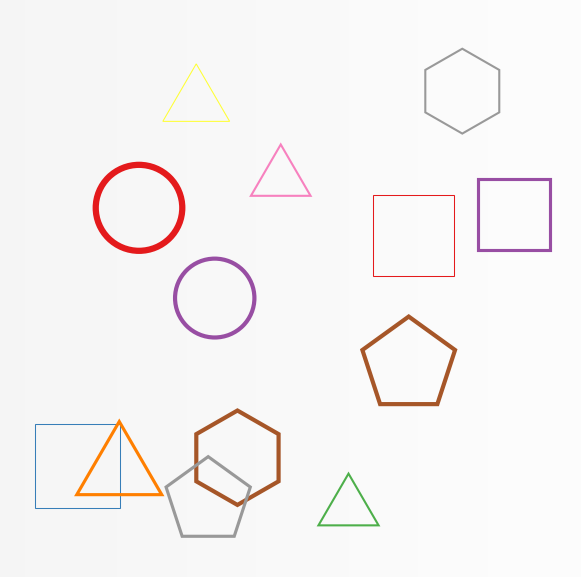[{"shape": "square", "thickness": 0.5, "radius": 0.35, "center": [0.712, 0.591]}, {"shape": "circle", "thickness": 3, "radius": 0.37, "center": [0.239, 0.639]}, {"shape": "square", "thickness": 0.5, "radius": 0.37, "center": [0.133, 0.192]}, {"shape": "triangle", "thickness": 1, "radius": 0.3, "center": [0.6, 0.119]}, {"shape": "square", "thickness": 1.5, "radius": 0.31, "center": [0.884, 0.628]}, {"shape": "circle", "thickness": 2, "radius": 0.34, "center": [0.369, 0.483]}, {"shape": "triangle", "thickness": 1.5, "radius": 0.42, "center": [0.205, 0.185]}, {"shape": "triangle", "thickness": 0.5, "radius": 0.33, "center": [0.338, 0.822]}, {"shape": "hexagon", "thickness": 2, "radius": 0.41, "center": [0.409, 0.207]}, {"shape": "pentagon", "thickness": 2, "radius": 0.42, "center": [0.703, 0.367]}, {"shape": "triangle", "thickness": 1, "radius": 0.3, "center": [0.483, 0.69]}, {"shape": "pentagon", "thickness": 1.5, "radius": 0.38, "center": [0.358, 0.132]}, {"shape": "hexagon", "thickness": 1, "radius": 0.37, "center": [0.795, 0.841]}]